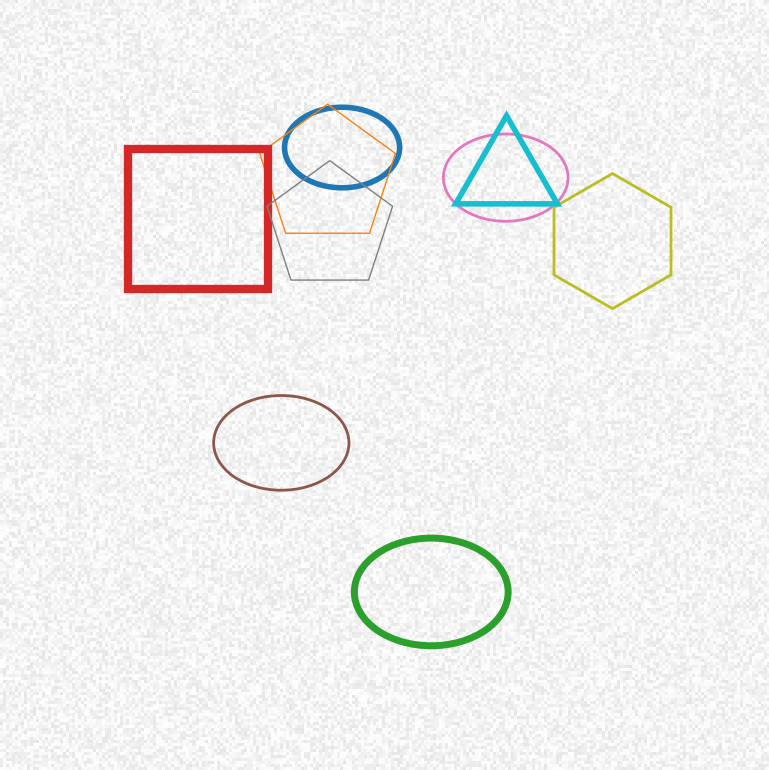[{"shape": "oval", "thickness": 2, "radius": 0.37, "center": [0.444, 0.808]}, {"shape": "pentagon", "thickness": 0.5, "radius": 0.46, "center": [0.425, 0.772]}, {"shape": "oval", "thickness": 2.5, "radius": 0.5, "center": [0.56, 0.231]}, {"shape": "square", "thickness": 3, "radius": 0.45, "center": [0.257, 0.715]}, {"shape": "oval", "thickness": 1, "radius": 0.44, "center": [0.365, 0.425]}, {"shape": "oval", "thickness": 1, "radius": 0.4, "center": [0.657, 0.769]}, {"shape": "pentagon", "thickness": 0.5, "radius": 0.43, "center": [0.428, 0.706]}, {"shape": "hexagon", "thickness": 1, "radius": 0.44, "center": [0.795, 0.687]}, {"shape": "triangle", "thickness": 2, "radius": 0.38, "center": [0.658, 0.773]}]